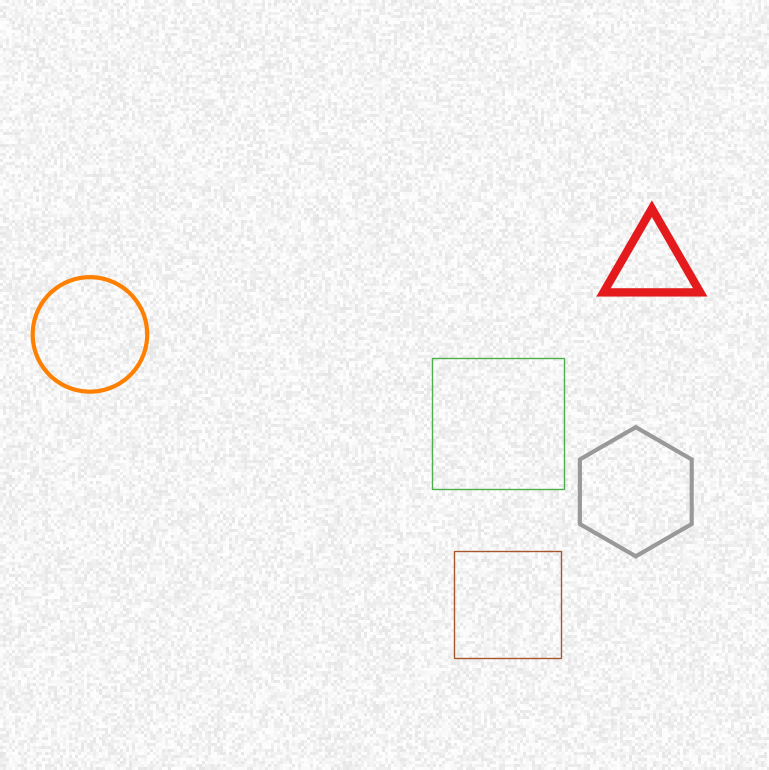[{"shape": "triangle", "thickness": 3, "radius": 0.36, "center": [0.847, 0.657]}, {"shape": "square", "thickness": 0.5, "radius": 0.43, "center": [0.647, 0.45]}, {"shape": "circle", "thickness": 1.5, "radius": 0.37, "center": [0.117, 0.566]}, {"shape": "square", "thickness": 0.5, "radius": 0.35, "center": [0.659, 0.215]}, {"shape": "hexagon", "thickness": 1.5, "radius": 0.42, "center": [0.826, 0.361]}]